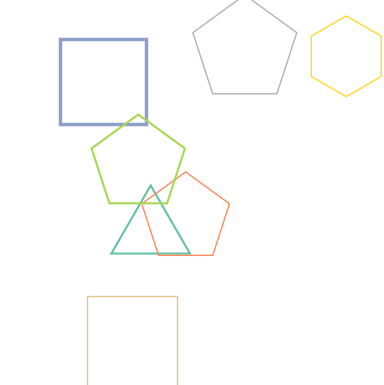[{"shape": "triangle", "thickness": 1.5, "radius": 0.59, "center": [0.391, 0.4]}, {"shape": "pentagon", "thickness": 1, "radius": 0.6, "center": [0.482, 0.434]}, {"shape": "square", "thickness": 2.5, "radius": 0.56, "center": [0.268, 0.789]}, {"shape": "pentagon", "thickness": 1.5, "radius": 0.64, "center": [0.359, 0.575]}, {"shape": "hexagon", "thickness": 1, "radius": 0.52, "center": [0.899, 0.854]}, {"shape": "square", "thickness": 1, "radius": 0.59, "center": [0.344, 0.115]}, {"shape": "pentagon", "thickness": 1, "radius": 0.71, "center": [0.636, 0.871]}]